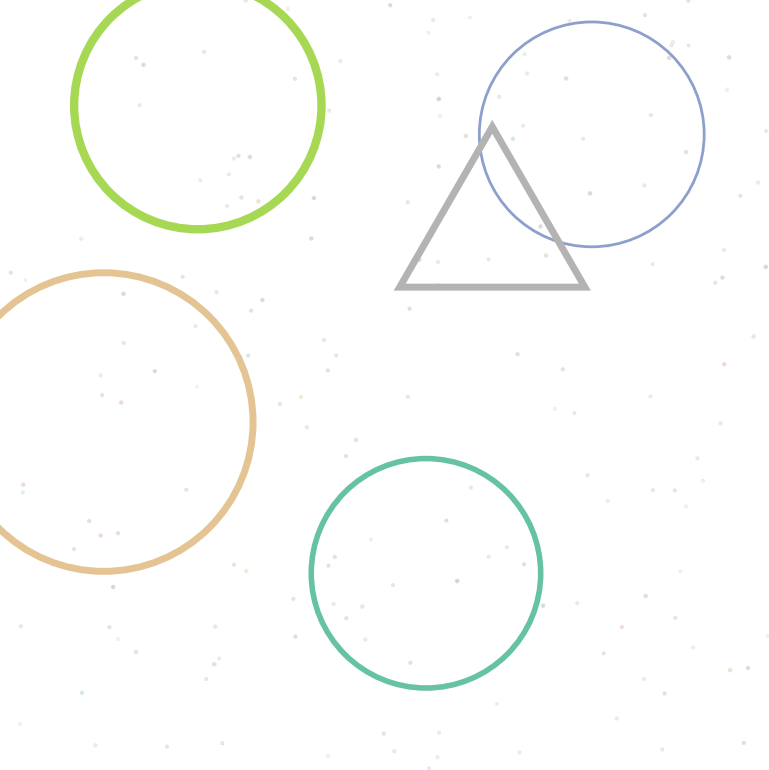[{"shape": "circle", "thickness": 2, "radius": 0.74, "center": [0.553, 0.255]}, {"shape": "circle", "thickness": 1, "radius": 0.73, "center": [0.768, 0.825]}, {"shape": "circle", "thickness": 3, "radius": 0.8, "center": [0.257, 0.863]}, {"shape": "circle", "thickness": 2.5, "radius": 0.97, "center": [0.135, 0.452]}, {"shape": "triangle", "thickness": 2.5, "radius": 0.69, "center": [0.639, 0.697]}]